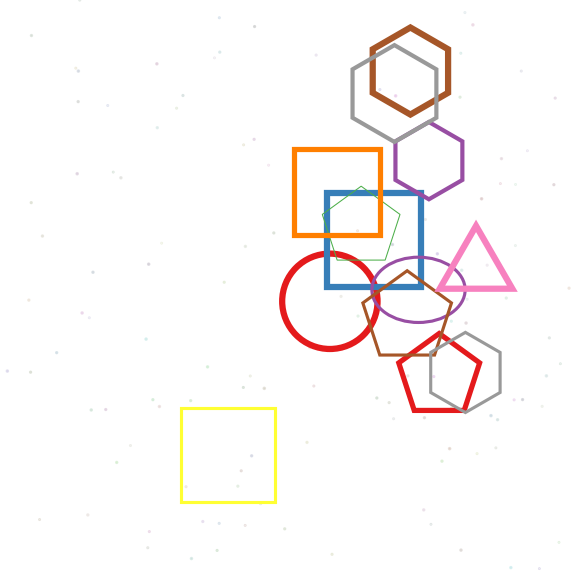[{"shape": "pentagon", "thickness": 2.5, "radius": 0.37, "center": [0.761, 0.348]}, {"shape": "circle", "thickness": 3, "radius": 0.41, "center": [0.571, 0.477]}, {"shape": "square", "thickness": 3, "radius": 0.41, "center": [0.647, 0.583]}, {"shape": "pentagon", "thickness": 0.5, "radius": 0.35, "center": [0.625, 0.606]}, {"shape": "oval", "thickness": 1.5, "radius": 0.4, "center": [0.725, 0.497]}, {"shape": "hexagon", "thickness": 2, "radius": 0.33, "center": [0.743, 0.721]}, {"shape": "square", "thickness": 2.5, "radius": 0.37, "center": [0.583, 0.667]}, {"shape": "square", "thickness": 1.5, "radius": 0.41, "center": [0.394, 0.211]}, {"shape": "pentagon", "thickness": 1.5, "radius": 0.4, "center": [0.705, 0.45]}, {"shape": "hexagon", "thickness": 3, "radius": 0.38, "center": [0.711, 0.876]}, {"shape": "triangle", "thickness": 3, "radius": 0.36, "center": [0.824, 0.535]}, {"shape": "hexagon", "thickness": 2, "radius": 0.42, "center": [0.683, 0.837]}, {"shape": "hexagon", "thickness": 1.5, "radius": 0.35, "center": [0.806, 0.354]}]